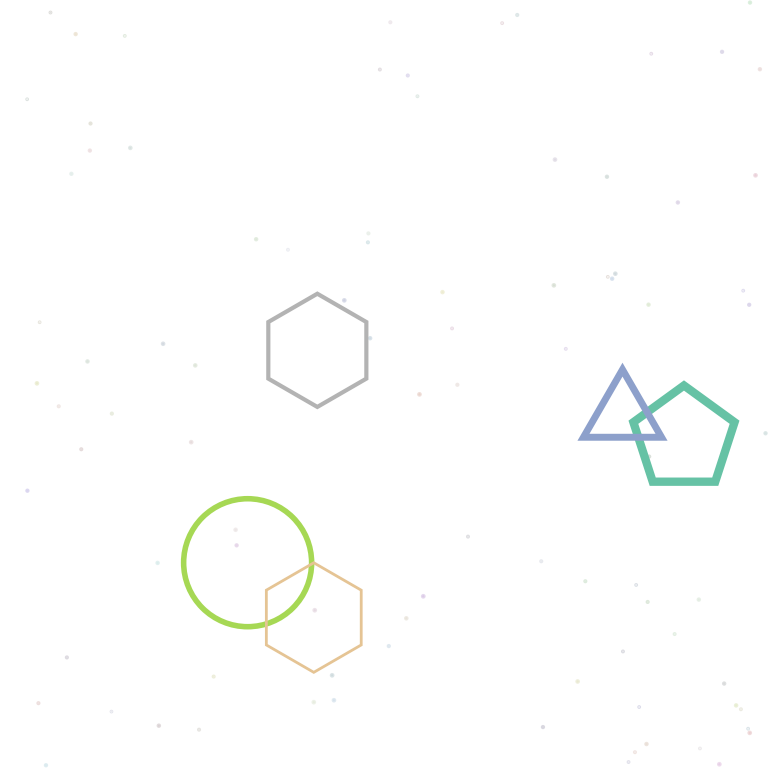[{"shape": "pentagon", "thickness": 3, "radius": 0.35, "center": [0.888, 0.43]}, {"shape": "triangle", "thickness": 2.5, "radius": 0.29, "center": [0.808, 0.461]}, {"shape": "circle", "thickness": 2, "radius": 0.42, "center": [0.322, 0.269]}, {"shape": "hexagon", "thickness": 1, "radius": 0.36, "center": [0.408, 0.198]}, {"shape": "hexagon", "thickness": 1.5, "radius": 0.37, "center": [0.412, 0.545]}]